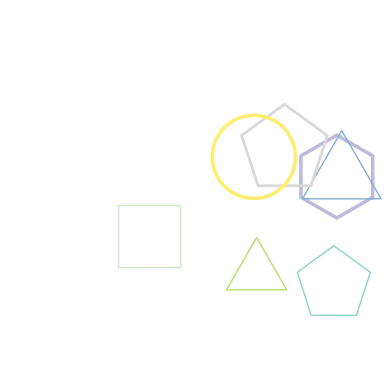[{"shape": "pentagon", "thickness": 1, "radius": 0.5, "center": [0.867, 0.262]}, {"shape": "hexagon", "thickness": 2.5, "radius": 0.54, "center": [0.875, 0.541]}, {"shape": "triangle", "thickness": 1, "radius": 0.59, "center": [0.888, 0.543]}, {"shape": "triangle", "thickness": 1, "radius": 0.45, "center": [0.667, 0.292]}, {"shape": "pentagon", "thickness": 2, "radius": 0.58, "center": [0.739, 0.612]}, {"shape": "square", "thickness": 1, "radius": 0.4, "center": [0.387, 0.386]}, {"shape": "circle", "thickness": 2.5, "radius": 0.54, "center": [0.659, 0.593]}]